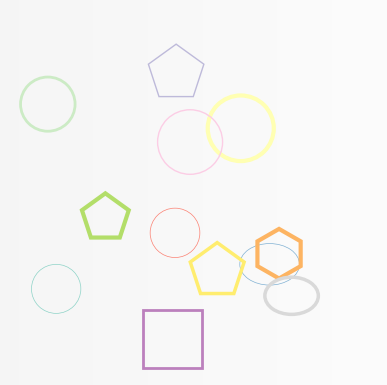[{"shape": "circle", "thickness": 0.5, "radius": 0.32, "center": [0.145, 0.25]}, {"shape": "circle", "thickness": 3, "radius": 0.43, "center": [0.621, 0.667]}, {"shape": "pentagon", "thickness": 1, "radius": 0.38, "center": [0.455, 0.81]}, {"shape": "circle", "thickness": 0.5, "radius": 0.32, "center": [0.452, 0.395]}, {"shape": "oval", "thickness": 0.5, "radius": 0.38, "center": [0.696, 0.313]}, {"shape": "hexagon", "thickness": 3, "radius": 0.32, "center": [0.72, 0.341]}, {"shape": "pentagon", "thickness": 3, "radius": 0.32, "center": [0.272, 0.434]}, {"shape": "circle", "thickness": 1, "radius": 0.42, "center": [0.491, 0.631]}, {"shape": "oval", "thickness": 2.5, "radius": 0.35, "center": [0.753, 0.232]}, {"shape": "square", "thickness": 2, "radius": 0.38, "center": [0.445, 0.12]}, {"shape": "circle", "thickness": 2, "radius": 0.35, "center": [0.123, 0.73]}, {"shape": "pentagon", "thickness": 2.5, "radius": 0.37, "center": [0.561, 0.297]}]